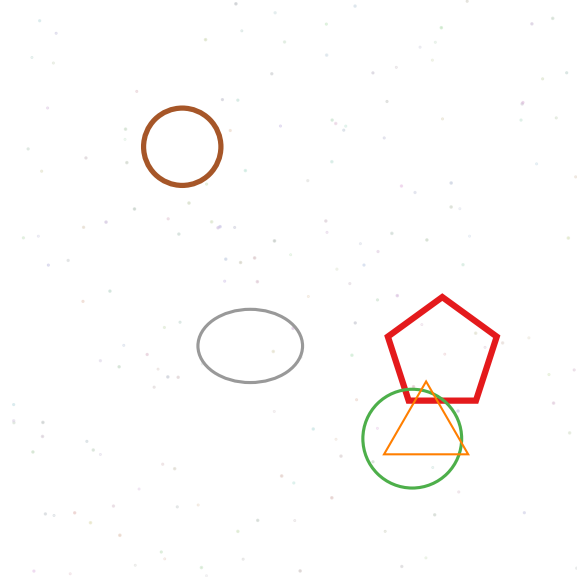[{"shape": "pentagon", "thickness": 3, "radius": 0.5, "center": [0.766, 0.386]}, {"shape": "circle", "thickness": 1.5, "radius": 0.43, "center": [0.714, 0.24]}, {"shape": "triangle", "thickness": 1, "radius": 0.42, "center": [0.738, 0.254]}, {"shape": "circle", "thickness": 2.5, "radius": 0.33, "center": [0.316, 0.745]}, {"shape": "oval", "thickness": 1.5, "radius": 0.45, "center": [0.433, 0.4]}]